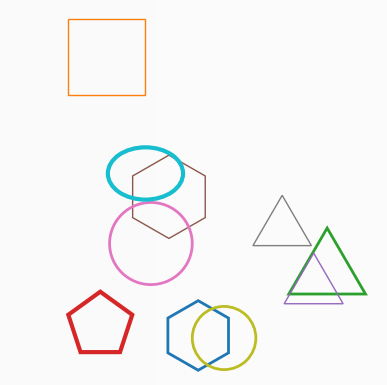[{"shape": "hexagon", "thickness": 2, "radius": 0.45, "center": [0.511, 0.129]}, {"shape": "square", "thickness": 1, "radius": 0.49, "center": [0.275, 0.852]}, {"shape": "triangle", "thickness": 2, "radius": 0.57, "center": [0.844, 0.293]}, {"shape": "pentagon", "thickness": 3, "radius": 0.43, "center": [0.259, 0.156]}, {"shape": "triangle", "thickness": 1, "radius": 0.44, "center": [0.809, 0.255]}, {"shape": "hexagon", "thickness": 1, "radius": 0.54, "center": [0.436, 0.489]}, {"shape": "circle", "thickness": 2, "radius": 0.53, "center": [0.389, 0.367]}, {"shape": "triangle", "thickness": 1, "radius": 0.44, "center": [0.728, 0.406]}, {"shape": "circle", "thickness": 2, "radius": 0.41, "center": [0.578, 0.122]}, {"shape": "oval", "thickness": 3, "radius": 0.49, "center": [0.375, 0.549]}]